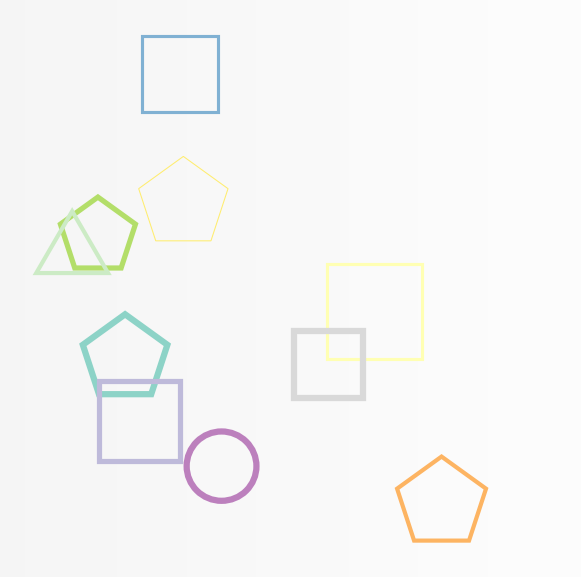[{"shape": "pentagon", "thickness": 3, "radius": 0.38, "center": [0.215, 0.378]}, {"shape": "square", "thickness": 1.5, "radius": 0.41, "center": [0.644, 0.459]}, {"shape": "square", "thickness": 2.5, "radius": 0.35, "center": [0.24, 0.27]}, {"shape": "square", "thickness": 1.5, "radius": 0.33, "center": [0.31, 0.871]}, {"shape": "pentagon", "thickness": 2, "radius": 0.4, "center": [0.76, 0.128]}, {"shape": "pentagon", "thickness": 2.5, "radius": 0.34, "center": [0.168, 0.59]}, {"shape": "square", "thickness": 3, "radius": 0.29, "center": [0.565, 0.368]}, {"shape": "circle", "thickness": 3, "radius": 0.3, "center": [0.381, 0.192]}, {"shape": "triangle", "thickness": 2, "radius": 0.36, "center": [0.124, 0.562]}, {"shape": "pentagon", "thickness": 0.5, "radius": 0.4, "center": [0.315, 0.647]}]